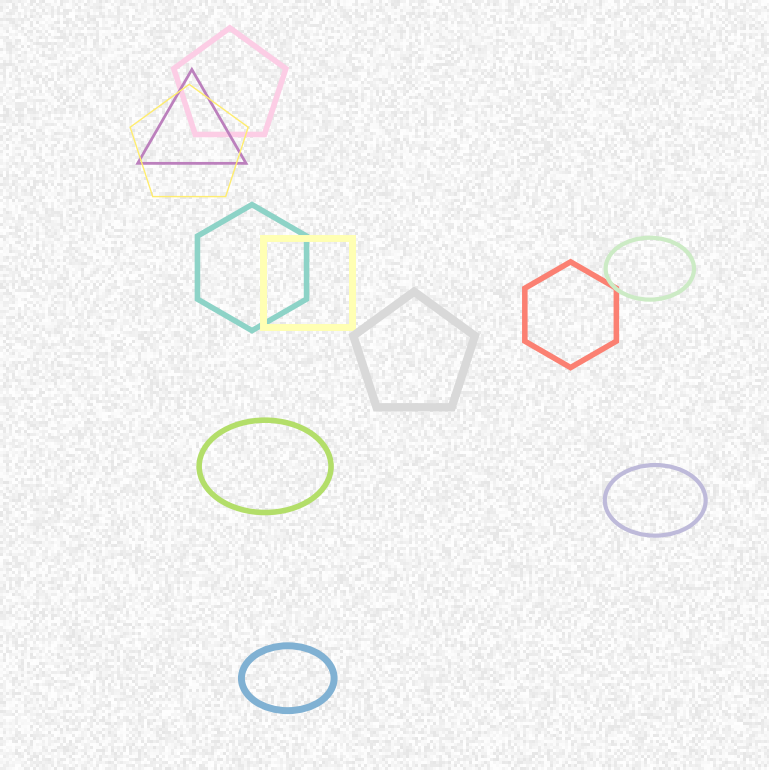[{"shape": "hexagon", "thickness": 2, "radius": 0.41, "center": [0.327, 0.652]}, {"shape": "square", "thickness": 2.5, "radius": 0.29, "center": [0.4, 0.633]}, {"shape": "oval", "thickness": 1.5, "radius": 0.33, "center": [0.851, 0.35]}, {"shape": "hexagon", "thickness": 2, "radius": 0.34, "center": [0.741, 0.591]}, {"shape": "oval", "thickness": 2.5, "radius": 0.3, "center": [0.374, 0.119]}, {"shape": "oval", "thickness": 2, "radius": 0.43, "center": [0.344, 0.394]}, {"shape": "pentagon", "thickness": 2, "radius": 0.38, "center": [0.298, 0.887]}, {"shape": "pentagon", "thickness": 3, "radius": 0.42, "center": [0.538, 0.538]}, {"shape": "triangle", "thickness": 1, "radius": 0.41, "center": [0.249, 0.828]}, {"shape": "oval", "thickness": 1.5, "radius": 0.29, "center": [0.844, 0.651]}, {"shape": "pentagon", "thickness": 0.5, "radius": 0.4, "center": [0.246, 0.81]}]